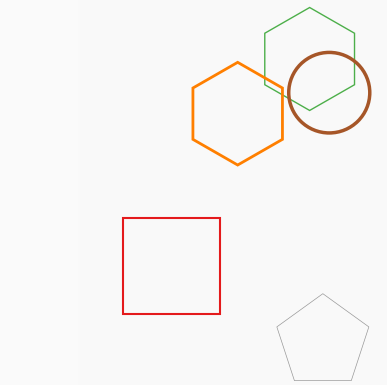[{"shape": "square", "thickness": 1.5, "radius": 0.62, "center": [0.442, 0.308]}, {"shape": "hexagon", "thickness": 1, "radius": 0.67, "center": [0.799, 0.847]}, {"shape": "hexagon", "thickness": 2, "radius": 0.67, "center": [0.613, 0.705]}, {"shape": "circle", "thickness": 2.5, "radius": 0.52, "center": [0.85, 0.759]}, {"shape": "pentagon", "thickness": 0.5, "radius": 0.62, "center": [0.833, 0.112]}]